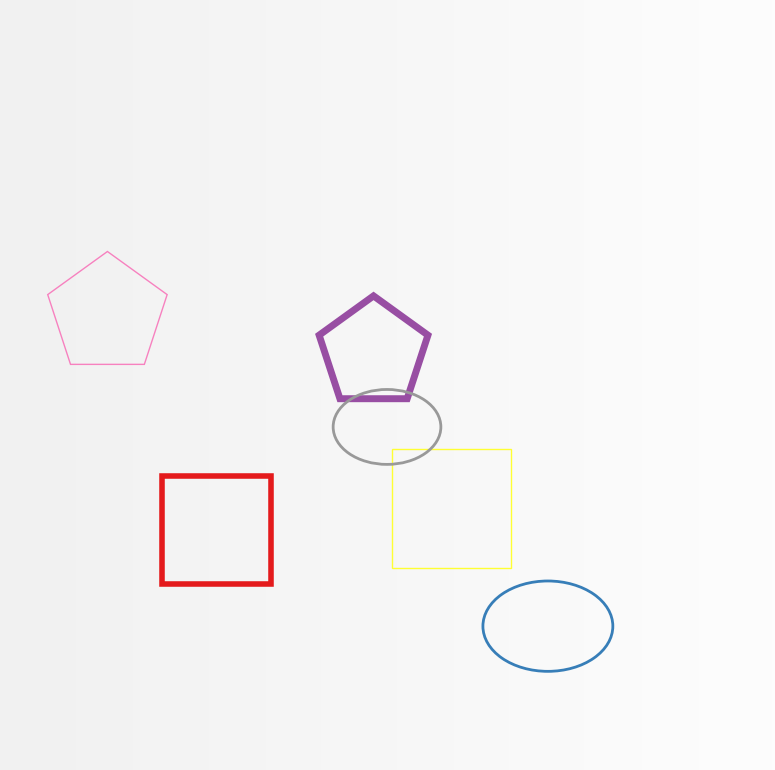[{"shape": "square", "thickness": 2, "radius": 0.35, "center": [0.28, 0.311]}, {"shape": "oval", "thickness": 1, "radius": 0.42, "center": [0.707, 0.187]}, {"shape": "pentagon", "thickness": 2.5, "radius": 0.37, "center": [0.482, 0.542]}, {"shape": "square", "thickness": 0.5, "radius": 0.39, "center": [0.583, 0.339]}, {"shape": "pentagon", "thickness": 0.5, "radius": 0.41, "center": [0.139, 0.592]}, {"shape": "oval", "thickness": 1, "radius": 0.35, "center": [0.499, 0.446]}]